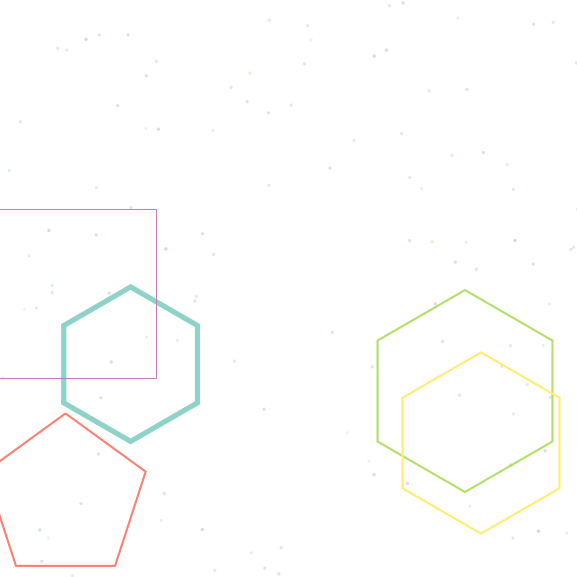[{"shape": "hexagon", "thickness": 2.5, "radius": 0.67, "center": [0.226, 0.369]}, {"shape": "pentagon", "thickness": 1, "radius": 0.73, "center": [0.113, 0.137]}, {"shape": "hexagon", "thickness": 1, "radius": 0.87, "center": [0.805, 0.322]}, {"shape": "square", "thickness": 0.5, "radius": 0.73, "center": [0.124, 0.491]}, {"shape": "hexagon", "thickness": 1, "radius": 0.78, "center": [0.833, 0.232]}]